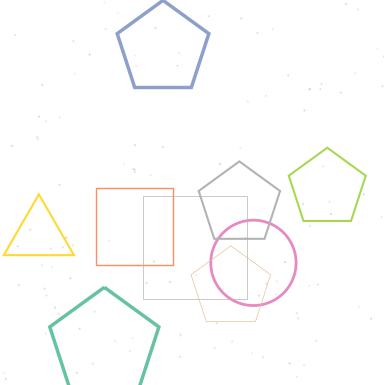[{"shape": "pentagon", "thickness": 2.5, "radius": 0.75, "center": [0.271, 0.105]}, {"shape": "square", "thickness": 1, "radius": 0.5, "center": [0.35, 0.413]}, {"shape": "pentagon", "thickness": 2.5, "radius": 0.63, "center": [0.423, 0.874]}, {"shape": "circle", "thickness": 2, "radius": 0.55, "center": [0.658, 0.317]}, {"shape": "pentagon", "thickness": 1.5, "radius": 0.53, "center": [0.85, 0.511]}, {"shape": "triangle", "thickness": 1.5, "radius": 0.53, "center": [0.101, 0.39]}, {"shape": "pentagon", "thickness": 0.5, "radius": 0.54, "center": [0.6, 0.253]}, {"shape": "square", "thickness": 0.5, "radius": 0.67, "center": [0.507, 0.357]}, {"shape": "pentagon", "thickness": 1.5, "radius": 0.56, "center": [0.622, 0.47]}]